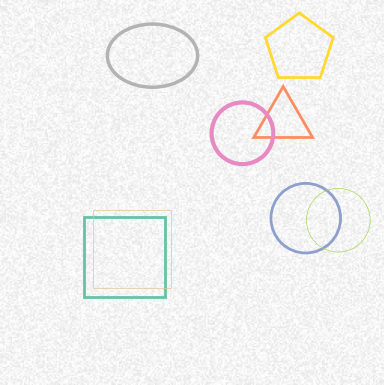[{"shape": "square", "thickness": 2, "radius": 0.52, "center": [0.323, 0.333]}, {"shape": "triangle", "thickness": 2, "radius": 0.44, "center": [0.736, 0.687]}, {"shape": "circle", "thickness": 2, "radius": 0.45, "center": [0.794, 0.433]}, {"shape": "circle", "thickness": 3, "radius": 0.4, "center": [0.63, 0.654]}, {"shape": "circle", "thickness": 0.5, "radius": 0.41, "center": [0.879, 0.428]}, {"shape": "pentagon", "thickness": 2, "radius": 0.46, "center": [0.777, 0.874]}, {"shape": "square", "thickness": 0.5, "radius": 0.5, "center": [0.343, 0.354]}, {"shape": "oval", "thickness": 2.5, "radius": 0.59, "center": [0.396, 0.855]}]